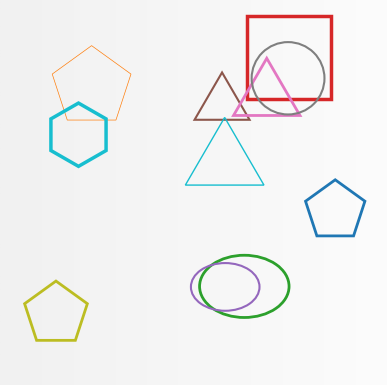[{"shape": "pentagon", "thickness": 2, "radius": 0.4, "center": [0.865, 0.452]}, {"shape": "pentagon", "thickness": 0.5, "radius": 0.53, "center": [0.236, 0.775]}, {"shape": "oval", "thickness": 2, "radius": 0.58, "center": [0.63, 0.256]}, {"shape": "square", "thickness": 2.5, "radius": 0.54, "center": [0.747, 0.852]}, {"shape": "oval", "thickness": 1.5, "radius": 0.44, "center": [0.581, 0.255]}, {"shape": "triangle", "thickness": 1.5, "radius": 0.41, "center": [0.573, 0.73]}, {"shape": "triangle", "thickness": 2, "radius": 0.5, "center": [0.688, 0.75]}, {"shape": "circle", "thickness": 1.5, "radius": 0.47, "center": [0.743, 0.797]}, {"shape": "pentagon", "thickness": 2, "radius": 0.43, "center": [0.144, 0.185]}, {"shape": "hexagon", "thickness": 2.5, "radius": 0.41, "center": [0.203, 0.65]}, {"shape": "triangle", "thickness": 1, "radius": 0.59, "center": [0.58, 0.578]}]